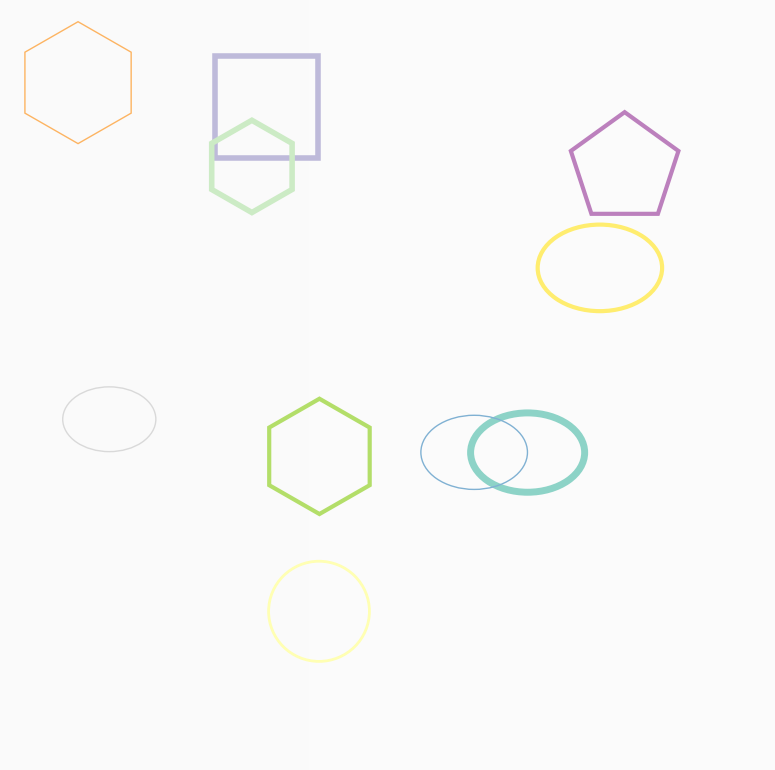[{"shape": "oval", "thickness": 2.5, "radius": 0.37, "center": [0.681, 0.412]}, {"shape": "circle", "thickness": 1, "radius": 0.33, "center": [0.412, 0.206]}, {"shape": "square", "thickness": 2, "radius": 0.33, "center": [0.343, 0.861]}, {"shape": "oval", "thickness": 0.5, "radius": 0.34, "center": [0.612, 0.413]}, {"shape": "hexagon", "thickness": 0.5, "radius": 0.4, "center": [0.101, 0.893]}, {"shape": "hexagon", "thickness": 1.5, "radius": 0.37, "center": [0.412, 0.407]}, {"shape": "oval", "thickness": 0.5, "radius": 0.3, "center": [0.141, 0.456]}, {"shape": "pentagon", "thickness": 1.5, "radius": 0.36, "center": [0.806, 0.781]}, {"shape": "hexagon", "thickness": 2, "radius": 0.3, "center": [0.325, 0.784]}, {"shape": "oval", "thickness": 1.5, "radius": 0.4, "center": [0.774, 0.652]}]